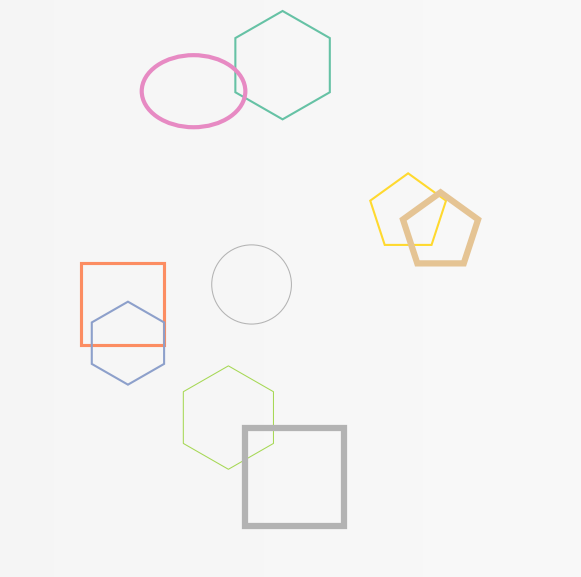[{"shape": "hexagon", "thickness": 1, "radius": 0.47, "center": [0.486, 0.886]}, {"shape": "square", "thickness": 1.5, "radius": 0.36, "center": [0.211, 0.472]}, {"shape": "hexagon", "thickness": 1, "radius": 0.36, "center": [0.22, 0.405]}, {"shape": "oval", "thickness": 2, "radius": 0.45, "center": [0.333, 0.841]}, {"shape": "hexagon", "thickness": 0.5, "radius": 0.45, "center": [0.393, 0.276]}, {"shape": "pentagon", "thickness": 1, "radius": 0.34, "center": [0.702, 0.63]}, {"shape": "pentagon", "thickness": 3, "radius": 0.34, "center": [0.758, 0.598]}, {"shape": "circle", "thickness": 0.5, "radius": 0.34, "center": [0.433, 0.507]}, {"shape": "square", "thickness": 3, "radius": 0.42, "center": [0.507, 0.173]}]